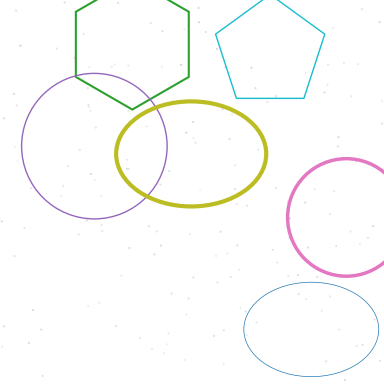[{"shape": "oval", "thickness": 0.5, "radius": 0.88, "center": [0.809, 0.144]}, {"shape": "hexagon", "thickness": 1.5, "radius": 0.85, "center": [0.344, 0.885]}, {"shape": "circle", "thickness": 1, "radius": 0.94, "center": [0.245, 0.62]}, {"shape": "circle", "thickness": 2.5, "radius": 0.76, "center": [0.9, 0.435]}, {"shape": "oval", "thickness": 3, "radius": 0.97, "center": [0.497, 0.6]}, {"shape": "pentagon", "thickness": 1, "radius": 0.75, "center": [0.702, 0.865]}]